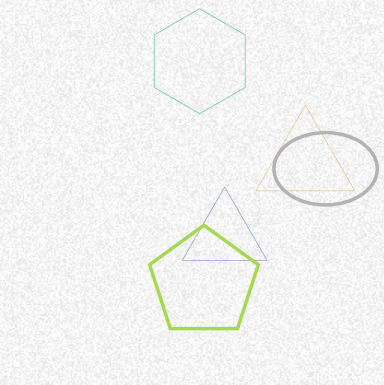[{"shape": "hexagon", "thickness": 0.5, "radius": 0.68, "center": [0.519, 0.841]}, {"shape": "triangle", "thickness": 0.5, "radius": 0.64, "center": [0.584, 0.387]}, {"shape": "pentagon", "thickness": 2.5, "radius": 0.74, "center": [0.53, 0.267]}, {"shape": "triangle", "thickness": 0.5, "radius": 0.74, "center": [0.793, 0.578]}, {"shape": "oval", "thickness": 2.5, "radius": 0.67, "center": [0.846, 0.562]}]